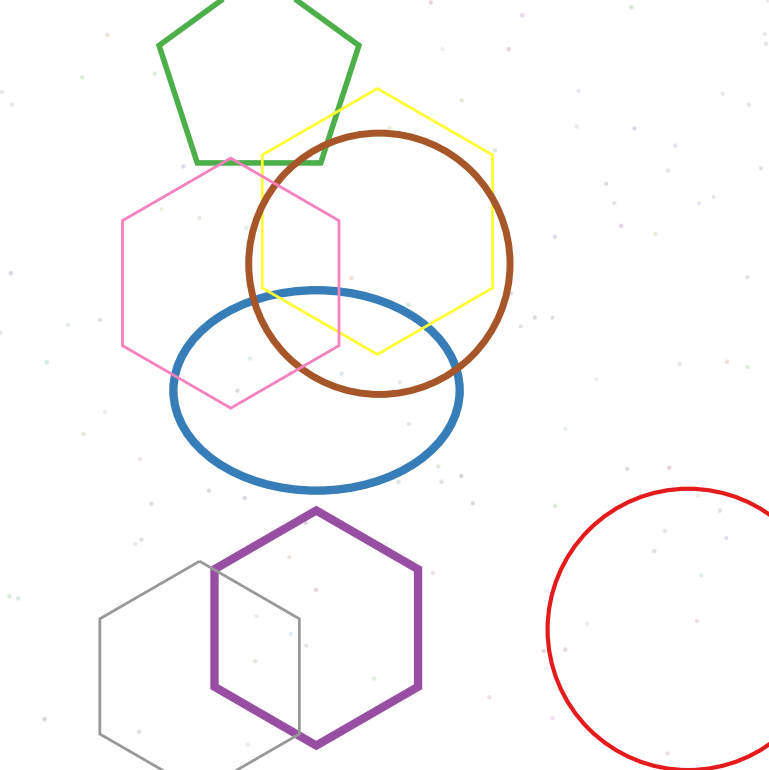[{"shape": "circle", "thickness": 1.5, "radius": 0.91, "center": [0.894, 0.183]}, {"shape": "oval", "thickness": 3, "radius": 0.93, "center": [0.411, 0.493]}, {"shape": "pentagon", "thickness": 2, "radius": 0.68, "center": [0.336, 0.899]}, {"shape": "hexagon", "thickness": 3, "radius": 0.76, "center": [0.411, 0.184]}, {"shape": "hexagon", "thickness": 1, "radius": 0.86, "center": [0.49, 0.712]}, {"shape": "circle", "thickness": 2.5, "radius": 0.85, "center": [0.493, 0.657]}, {"shape": "hexagon", "thickness": 1, "radius": 0.81, "center": [0.3, 0.632]}, {"shape": "hexagon", "thickness": 1, "radius": 0.75, "center": [0.259, 0.122]}]